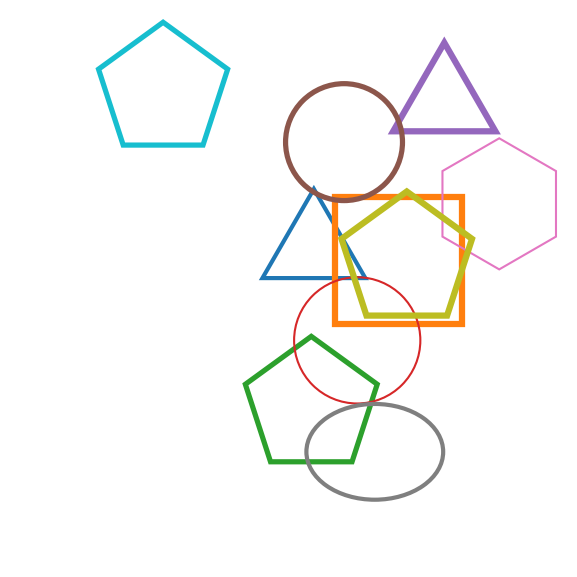[{"shape": "triangle", "thickness": 2, "radius": 0.51, "center": [0.544, 0.569]}, {"shape": "square", "thickness": 3, "radius": 0.55, "center": [0.69, 0.548]}, {"shape": "pentagon", "thickness": 2.5, "radius": 0.6, "center": [0.539, 0.297]}, {"shape": "circle", "thickness": 1, "radius": 0.55, "center": [0.619, 0.41]}, {"shape": "triangle", "thickness": 3, "radius": 0.51, "center": [0.769, 0.823]}, {"shape": "circle", "thickness": 2.5, "radius": 0.51, "center": [0.596, 0.753]}, {"shape": "hexagon", "thickness": 1, "radius": 0.57, "center": [0.864, 0.646]}, {"shape": "oval", "thickness": 2, "radius": 0.59, "center": [0.649, 0.217]}, {"shape": "pentagon", "thickness": 3, "radius": 0.59, "center": [0.704, 0.549]}, {"shape": "pentagon", "thickness": 2.5, "radius": 0.59, "center": [0.282, 0.843]}]